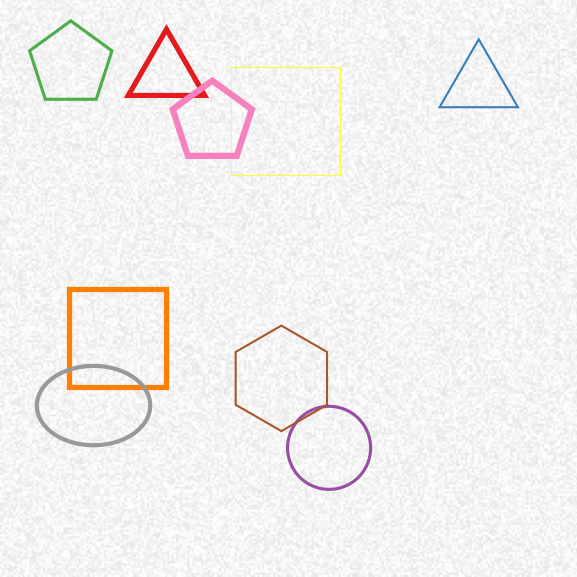[{"shape": "triangle", "thickness": 2.5, "radius": 0.38, "center": [0.288, 0.872]}, {"shape": "triangle", "thickness": 1, "radius": 0.39, "center": [0.829, 0.853]}, {"shape": "pentagon", "thickness": 1.5, "radius": 0.38, "center": [0.123, 0.888]}, {"shape": "circle", "thickness": 1.5, "radius": 0.36, "center": [0.57, 0.224]}, {"shape": "square", "thickness": 2.5, "radius": 0.42, "center": [0.203, 0.414]}, {"shape": "square", "thickness": 0.5, "radius": 0.47, "center": [0.494, 0.789]}, {"shape": "hexagon", "thickness": 1, "radius": 0.46, "center": [0.487, 0.344]}, {"shape": "pentagon", "thickness": 3, "radius": 0.36, "center": [0.368, 0.787]}, {"shape": "oval", "thickness": 2, "radius": 0.49, "center": [0.162, 0.297]}]